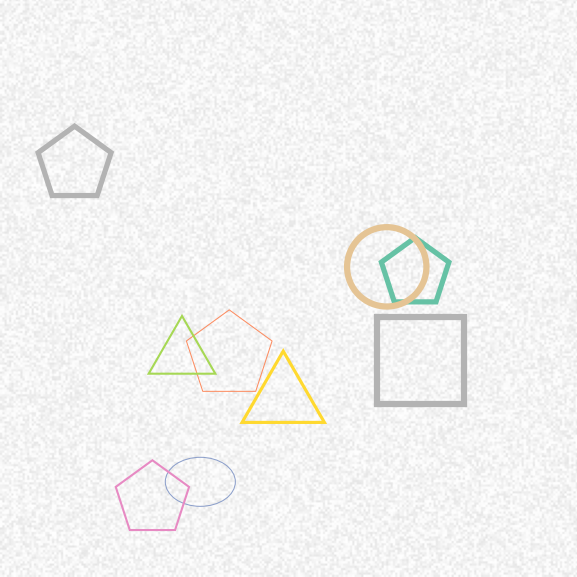[{"shape": "pentagon", "thickness": 2.5, "radius": 0.31, "center": [0.719, 0.526]}, {"shape": "pentagon", "thickness": 0.5, "radius": 0.39, "center": [0.397, 0.385]}, {"shape": "oval", "thickness": 0.5, "radius": 0.3, "center": [0.347, 0.165]}, {"shape": "pentagon", "thickness": 1, "radius": 0.33, "center": [0.264, 0.135]}, {"shape": "triangle", "thickness": 1, "radius": 0.33, "center": [0.315, 0.385]}, {"shape": "triangle", "thickness": 1.5, "radius": 0.41, "center": [0.49, 0.309]}, {"shape": "circle", "thickness": 3, "radius": 0.34, "center": [0.67, 0.537]}, {"shape": "square", "thickness": 3, "radius": 0.38, "center": [0.728, 0.376]}, {"shape": "pentagon", "thickness": 2.5, "radius": 0.33, "center": [0.129, 0.714]}]